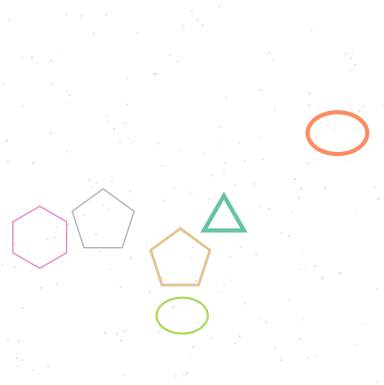[{"shape": "triangle", "thickness": 3, "radius": 0.3, "center": [0.582, 0.431]}, {"shape": "oval", "thickness": 3, "radius": 0.39, "center": [0.877, 0.654]}, {"shape": "hexagon", "thickness": 1, "radius": 0.4, "center": [0.103, 0.384]}, {"shape": "oval", "thickness": 1.5, "radius": 0.33, "center": [0.473, 0.18]}, {"shape": "pentagon", "thickness": 2, "radius": 0.4, "center": [0.468, 0.325]}, {"shape": "pentagon", "thickness": 1, "radius": 0.42, "center": [0.268, 0.425]}]